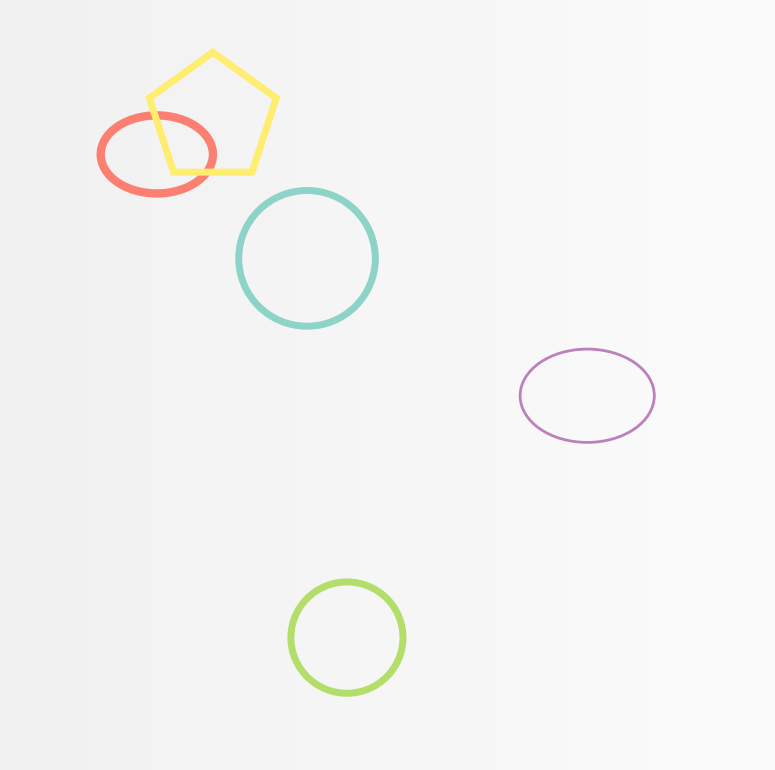[{"shape": "circle", "thickness": 2.5, "radius": 0.44, "center": [0.396, 0.664]}, {"shape": "oval", "thickness": 3, "radius": 0.36, "center": [0.202, 0.799]}, {"shape": "circle", "thickness": 2.5, "radius": 0.36, "center": [0.448, 0.172]}, {"shape": "oval", "thickness": 1, "radius": 0.43, "center": [0.758, 0.486]}, {"shape": "pentagon", "thickness": 2.5, "radius": 0.43, "center": [0.275, 0.846]}]